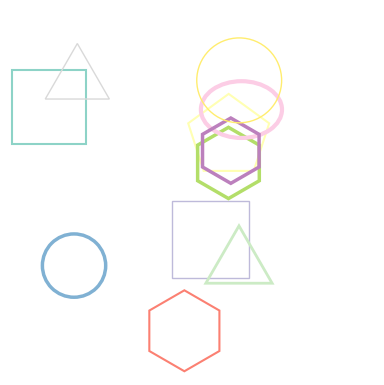[{"shape": "square", "thickness": 1.5, "radius": 0.48, "center": [0.127, 0.723]}, {"shape": "pentagon", "thickness": 1.5, "radius": 0.55, "center": [0.594, 0.646]}, {"shape": "square", "thickness": 1, "radius": 0.5, "center": [0.547, 0.378]}, {"shape": "hexagon", "thickness": 1.5, "radius": 0.53, "center": [0.479, 0.141]}, {"shape": "circle", "thickness": 2.5, "radius": 0.41, "center": [0.192, 0.31]}, {"shape": "hexagon", "thickness": 2.5, "radius": 0.46, "center": [0.593, 0.577]}, {"shape": "oval", "thickness": 3, "radius": 0.53, "center": [0.627, 0.715]}, {"shape": "triangle", "thickness": 1, "radius": 0.48, "center": [0.201, 0.791]}, {"shape": "hexagon", "thickness": 2.5, "radius": 0.42, "center": [0.599, 0.609]}, {"shape": "triangle", "thickness": 2, "radius": 0.5, "center": [0.621, 0.314]}, {"shape": "circle", "thickness": 1, "radius": 0.55, "center": [0.621, 0.791]}]